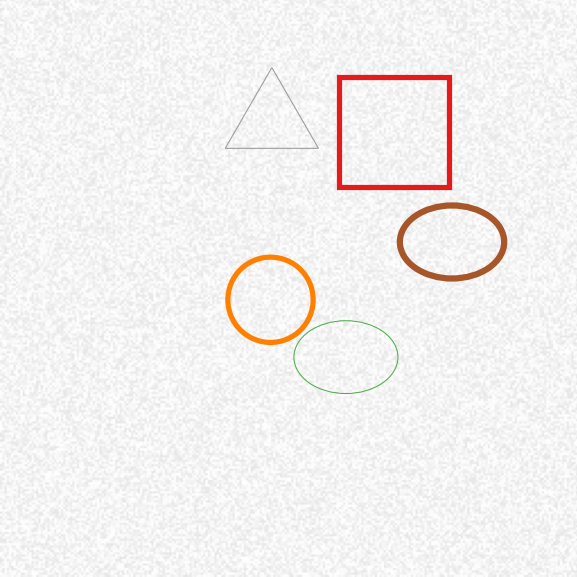[{"shape": "square", "thickness": 2.5, "radius": 0.47, "center": [0.682, 0.771]}, {"shape": "oval", "thickness": 0.5, "radius": 0.45, "center": [0.599, 0.381]}, {"shape": "circle", "thickness": 2.5, "radius": 0.37, "center": [0.468, 0.48]}, {"shape": "oval", "thickness": 3, "radius": 0.45, "center": [0.783, 0.58]}, {"shape": "triangle", "thickness": 0.5, "radius": 0.47, "center": [0.471, 0.789]}]